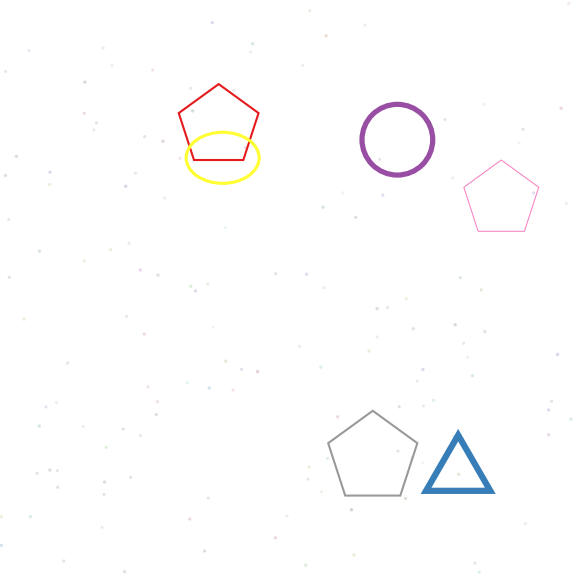[{"shape": "pentagon", "thickness": 1, "radius": 0.36, "center": [0.379, 0.781]}, {"shape": "triangle", "thickness": 3, "radius": 0.32, "center": [0.793, 0.181]}, {"shape": "circle", "thickness": 2.5, "radius": 0.31, "center": [0.688, 0.757]}, {"shape": "oval", "thickness": 1.5, "radius": 0.32, "center": [0.386, 0.726]}, {"shape": "pentagon", "thickness": 0.5, "radius": 0.34, "center": [0.868, 0.654]}, {"shape": "pentagon", "thickness": 1, "radius": 0.41, "center": [0.645, 0.207]}]